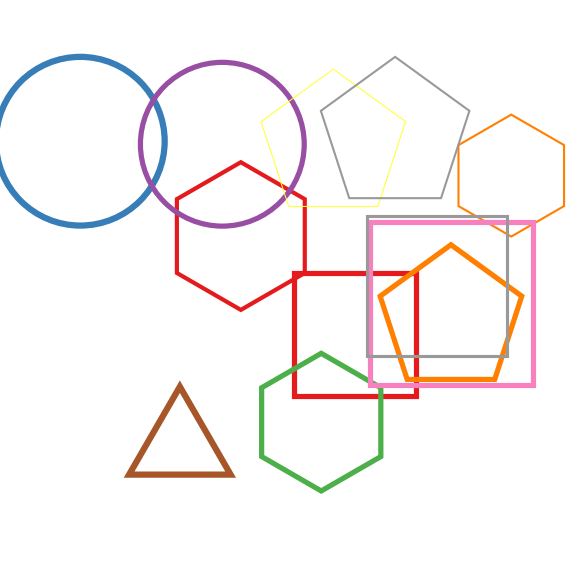[{"shape": "square", "thickness": 2.5, "radius": 0.53, "center": [0.615, 0.42]}, {"shape": "hexagon", "thickness": 2, "radius": 0.64, "center": [0.417, 0.59]}, {"shape": "circle", "thickness": 3, "radius": 0.73, "center": [0.139, 0.755]}, {"shape": "hexagon", "thickness": 2.5, "radius": 0.6, "center": [0.556, 0.268]}, {"shape": "circle", "thickness": 2.5, "radius": 0.71, "center": [0.385, 0.749]}, {"shape": "hexagon", "thickness": 1, "radius": 0.53, "center": [0.885, 0.695]}, {"shape": "pentagon", "thickness": 2.5, "radius": 0.64, "center": [0.781, 0.446]}, {"shape": "pentagon", "thickness": 0.5, "radius": 0.66, "center": [0.577, 0.748]}, {"shape": "triangle", "thickness": 3, "radius": 0.51, "center": [0.311, 0.228]}, {"shape": "square", "thickness": 2.5, "radius": 0.71, "center": [0.782, 0.474]}, {"shape": "square", "thickness": 1.5, "radius": 0.61, "center": [0.757, 0.504]}, {"shape": "pentagon", "thickness": 1, "radius": 0.68, "center": [0.684, 0.765]}]